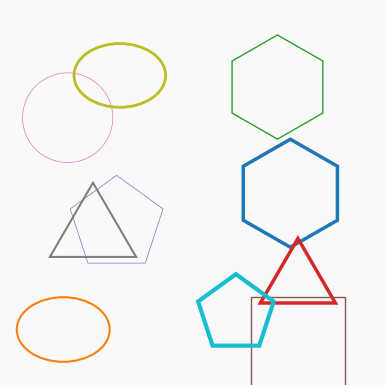[{"shape": "hexagon", "thickness": 2.5, "radius": 0.7, "center": [0.749, 0.498]}, {"shape": "oval", "thickness": 1.5, "radius": 0.6, "center": [0.163, 0.144]}, {"shape": "hexagon", "thickness": 1, "radius": 0.68, "center": [0.716, 0.774]}, {"shape": "triangle", "thickness": 2.5, "radius": 0.56, "center": [0.769, 0.269]}, {"shape": "pentagon", "thickness": 0.5, "radius": 0.63, "center": [0.301, 0.418]}, {"shape": "square", "thickness": 1, "radius": 0.6, "center": [0.769, 0.107]}, {"shape": "circle", "thickness": 0.5, "radius": 0.58, "center": [0.175, 0.694]}, {"shape": "triangle", "thickness": 1.5, "radius": 0.64, "center": [0.24, 0.397]}, {"shape": "oval", "thickness": 2, "radius": 0.59, "center": [0.309, 0.804]}, {"shape": "pentagon", "thickness": 3, "radius": 0.51, "center": [0.609, 0.185]}]